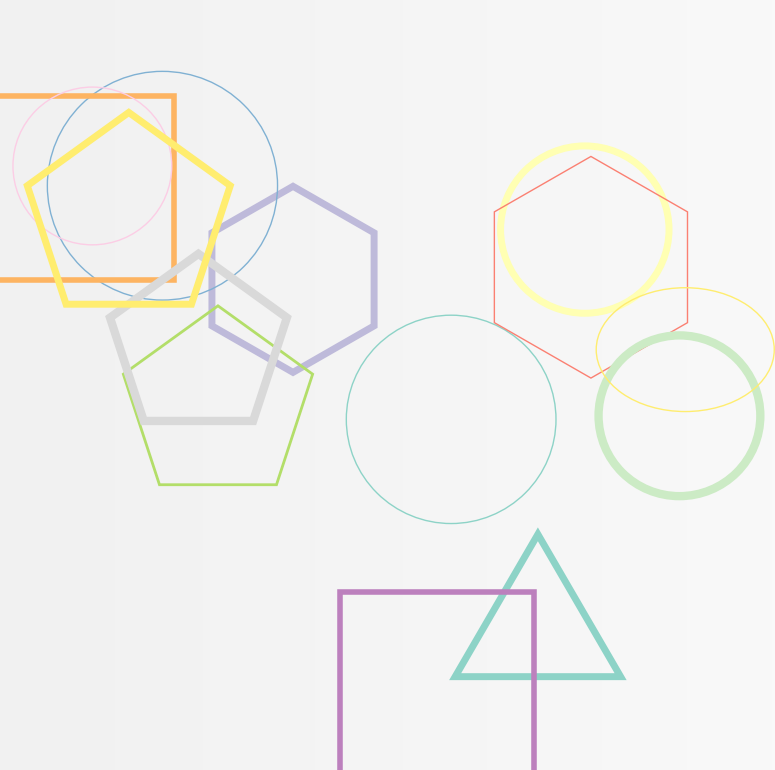[{"shape": "circle", "thickness": 0.5, "radius": 0.68, "center": [0.582, 0.455]}, {"shape": "triangle", "thickness": 2.5, "radius": 0.62, "center": [0.694, 0.183]}, {"shape": "circle", "thickness": 2.5, "radius": 0.54, "center": [0.755, 0.702]}, {"shape": "hexagon", "thickness": 2.5, "radius": 0.6, "center": [0.378, 0.637]}, {"shape": "hexagon", "thickness": 0.5, "radius": 0.72, "center": [0.762, 0.653]}, {"shape": "circle", "thickness": 0.5, "radius": 0.74, "center": [0.21, 0.759]}, {"shape": "square", "thickness": 2, "radius": 0.6, "center": [0.105, 0.756]}, {"shape": "pentagon", "thickness": 1, "radius": 0.64, "center": [0.281, 0.474]}, {"shape": "circle", "thickness": 0.5, "radius": 0.51, "center": [0.119, 0.784]}, {"shape": "pentagon", "thickness": 3, "radius": 0.6, "center": [0.256, 0.55]}, {"shape": "square", "thickness": 2, "radius": 0.63, "center": [0.564, 0.106]}, {"shape": "circle", "thickness": 3, "radius": 0.52, "center": [0.877, 0.46]}, {"shape": "oval", "thickness": 0.5, "radius": 0.57, "center": [0.884, 0.546]}, {"shape": "pentagon", "thickness": 2.5, "radius": 0.69, "center": [0.166, 0.716]}]